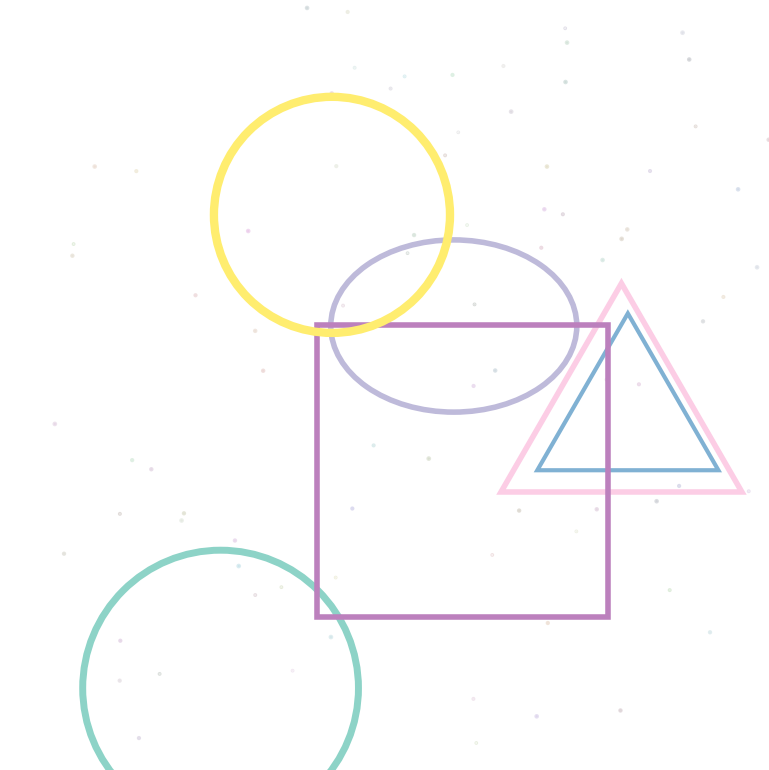[{"shape": "circle", "thickness": 2.5, "radius": 0.9, "center": [0.286, 0.106]}, {"shape": "oval", "thickness": 2, "radius": 0.8, "center": [0.589, 0.577]}, {"shape": "triangle", "thickness": 1.5, "radius": 0.68, "center": [0.815, 0.457]}, {"shape": "triangle", "thickness": 2, "radius": 0.9, "center": [0.807, 0.451]}, {"shape": "square", "thickness": 2, "radius": 0.95, "center": [0.601, 0.388]}, {"shape": "circle", "thickness": 3, "radius": 0.77, "center": [0.431, 0.721]}]